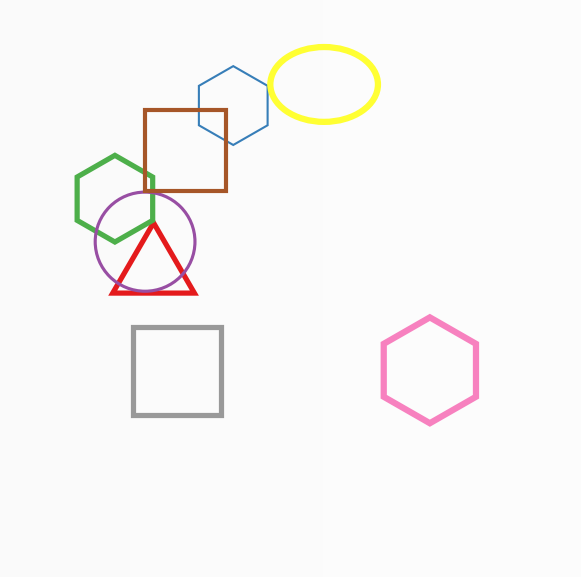[{"shape": "triangle", "thickness": 2.5, "radius": 0.41, "center": [0.264, 0.532]}, {"shape": "hexagon", "thickness": 1, "radius": 0.34, "center": [0.401, 0.816]}, {"shape": "hexagon", "thickness": 2.5, "radius": 0.38, "center": [0.198, 0.655]}, {"shape": "circle", "thickness": 1.5, "radius": 0.43, "center": [0.25, 0.581]}, {"shape": "oval", "thickness": 3, "radius": 0.46, "center": [0.558, 0.853]}, {"shape": "square", "thickness": 2, "radius": 0.35, "center": [0.32, 0.739]}, {"shape": "hexagon", "thickness": 3, "radius": 0.46, "center": [0.74, 0.358]}, {"shape": "square", "thickness": 2.5, "radius": 0.38, "center": [0.305, 0.357]}]